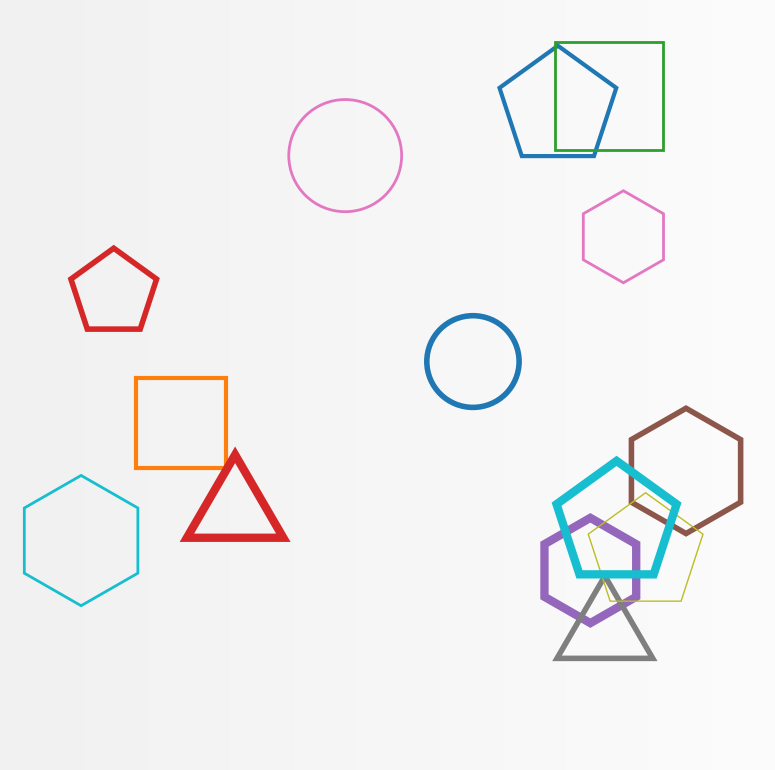[{"shape": "pentagon", "thickness": 1.5, "radius": 0.4, "center": [0.72, 0.861]}, {"shape": "circle", "thickness": 2, "radius": 0.3, "center": [0.61, 0.53]}, {"shape": "square", "thickness": 1.5, "radius": 0.29, "center": [0.233, 0.45]}, {"shape": "square", "thickness": 1, "radius": 0.35, "center": [0.786, 0.875]}, {"shape": "pentagon", "thickness": 2, "radius": 0.29, "center": [0.147, 0.62]}, {"shape": "triangle", "thickness": 3, "radius": 0.36, "center": [0.303, 0.338]}, {"shape": "hexagon", "thickness": 3, "radius": 0.34, "center": [0.762, 0.259]}, {"shape": "hexagon", "thickness": 2, "radius": 0.41, "center": [0.885, 0.388]}, {"shape": "hexagon", "thickness": 1, "radius": 0.3, "center": [0.804, 0.693]}, {"shape": "circle", "thickness": 1, "radius": 0.36, "center": [0.445, 0.798]}, {"shape": "triangle", "thickness": 2, "radius": 0.36, "center": [0.78, 0.181]}, {"shape": "pentagon", "thickness": 0.5, "radius": 0.39, "center": [0.833, 0.282]}, {"shape": "hexagon", "thickness": 1, "radius": 0.42, "center": [0.105, 0.298]}, {"shape": "pentagon", "thickness": 3, "radius": 0.41, "center": [0.796, 0.32]}]